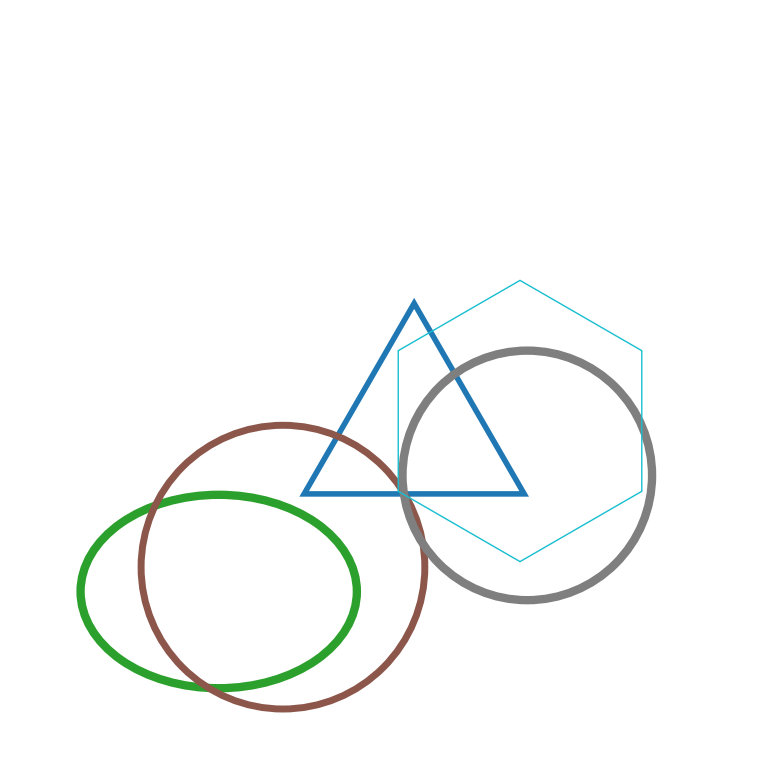[{"shape": "triangle", "thickness": 2, "radius": 0.82, "center": [0.538, 0.441]}, {"shape": "oval", "thickness": 3, "radius": 0.9, "center": [0.284, 0.232]}, {"shape": "circle", "thickness": 2.5, "radius": 0.92, "center": [0.367, 0.263]}, {"shape": "circle", "thickness": 3, "radius": 0.81, "center": [0.685, 0.383]}, {"shape": "hexagon", "thickness": 0.5, "radius": 0.91, "center": [0.675, 0.453]}]